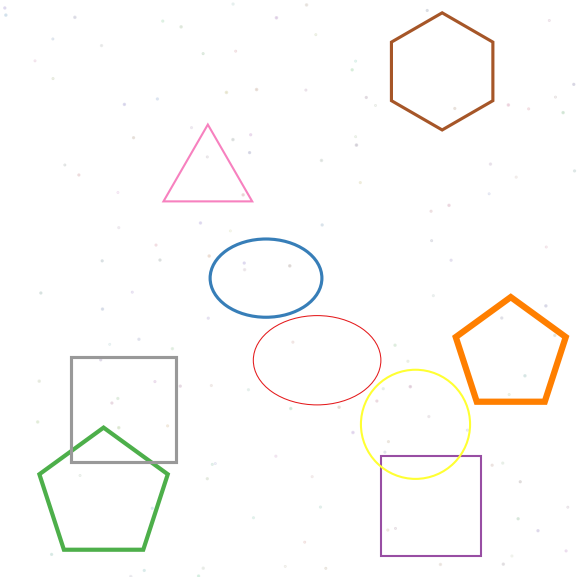[{"shape": "oval", "thickness": 0.5, "radius": 0.55, "center": [0.549, 0.375]}, {"shape": "oval", "thickness": 1.5, "radius": 0.48, "center": [0.461, 0.518]}, {"shape": "pentagon", "thickness": 2, "radius": 0.58, "center": [0.179, 0.142]}, {"shape": "square", "thickness": 1, "radius": 0.43, "center": [0.747, 0.123]}, {"shape": "pentagon", "thickness": 3, "radius": 0.5, "center": [0.884, 0.385]}, {"shape": "circle", "thickness": 1, "radius": 0.47, "center": [0.719, 0.264]}, {"shape": "hexagon", "thickness": 1.5, "radius": 0.51, "center": [0.766, 0.876]}, {"shape": "triangle", "thickness": 1, "radius": 0.44, "center": [0.36, 0.695]}, {"shape": "square", "thickness": 1.5, "radius": 0.45, "center": [0.214, 0.29]}]